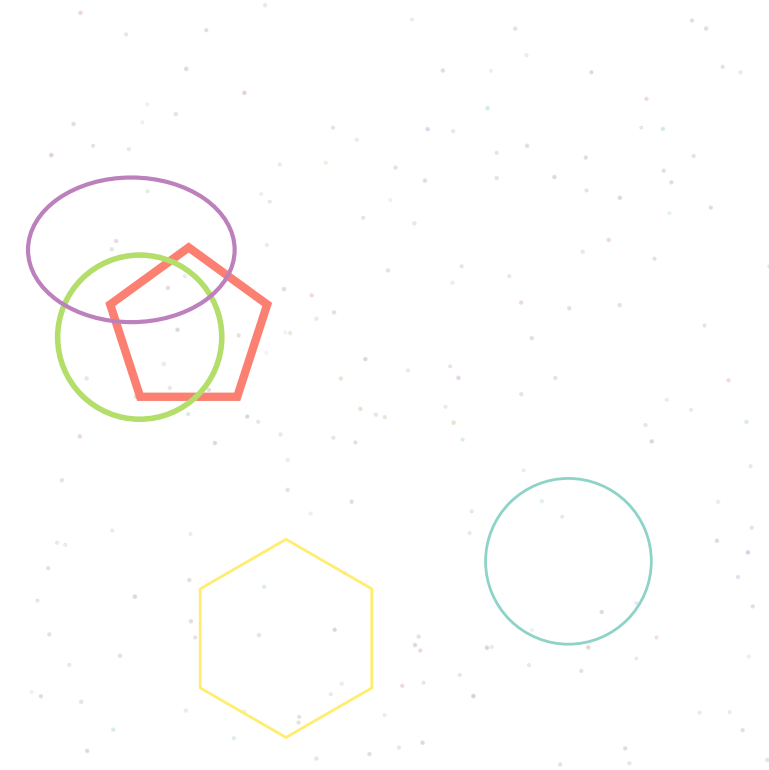[{"shape": "circle", "thickness": 1, "radius": 0.54, "center": [0.738, 0.271]}, {"shape": "pentagon", "thickness": 3, "radius": 0.54, "center": [0.245, 0.571]}, {"shape": "circle", "thickness": 2, "radius": 0.53, "center": [0.181, 0.562]}, {"shape": "oval", "thickness": 1.5, "radius": 0.67, "center": [0.171, 0.676]}, {"shape": "hexagon", "thickness": 1, "radius": 0.64, "center": [0.371, 0.171]}]